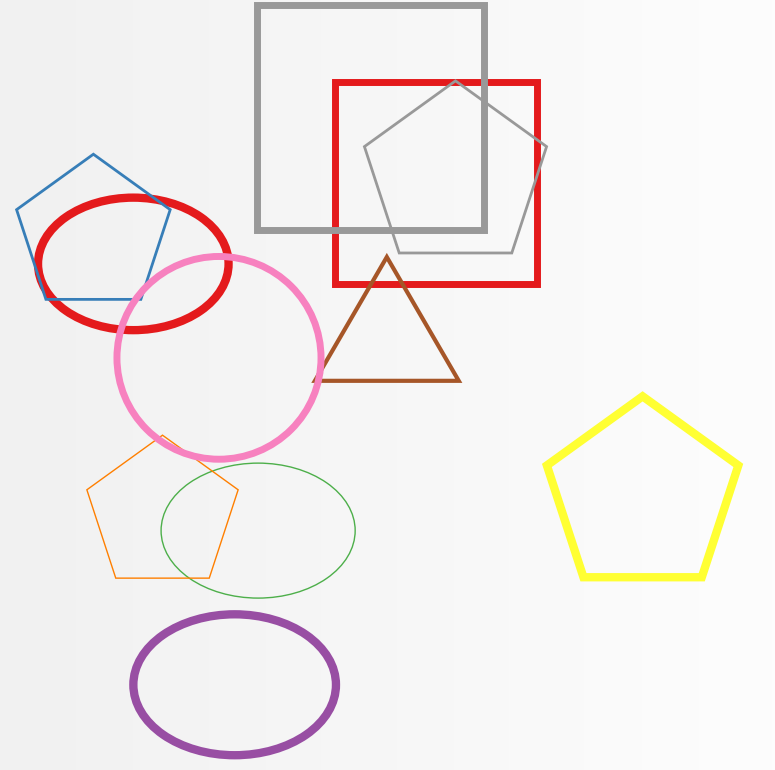[{"shape": "square", "thickness": 2.5, "radius": 0.65, "center": [0.563, 0.762]}, {"shape": "oval", "thickness": 3, "radius": 0.61, "center": [0.172, 0.657]}, {"shape": "pentagon", "thickness": 1, "radius": 0.52, "center": [0.121, 0.696]}, {"shape": "oval", "thickness": 0.5, "radius": 0.63, "center": [0.333, 0.311]}, {"shape": "oval", "thickness": 3, "radius": 0.65, "center": [0.303, 0.111]}, {"shape": "pentagon", "thickness": 0.5, "radius": 0.51, "center": [0.21, 0.332]}, {"shape": "pentagon", "thickness": 3, "radius": 0.65, "center": [0.829, 0.355]}, {"shape": "triangle", "thickness": 1.5, "radius": 0.54, "center": [0.499, 0.559]}, {"shape": "circle", "thickness": 2.5, "radius": 0.66, "center": [0.283, 0.535]}, {"shape": "square", "thickness": 2.5, "radius": 0.73, "center": [0.478, 0.848]}, {"shape": "pentagon", "thickness": 1, "radius": 0.62, "center": [0.588, 0.771]}]